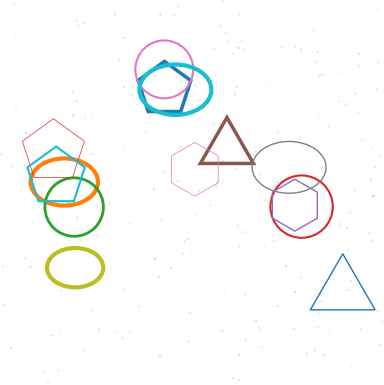[{"shape": "pentagon", "thickness": 2.5, "radius": 0.36, "center": [0.427, 0.769]}, {"shape": "triangle", "thickness": 1, "radius": 0.49, "center": [0.89, 0.244]}, {"shape": "oval", "thickness": 3, "radius": 0.44, "center": [0.167, 0.527]}, {"shape": "circle", "thickness": 2, "radius": 0.38, "center": [0.193, 0.462]}, {"shape": "circle", "thickness": 1.5, "radius": 0.41, "center": [0.783, 0.463]}, {"shape": "pentagon", "thickness": 0.5, "radius": 0.42, "center": [0.139, 0.607]}, {"shape": "hexagon", "thickness": 1, "radius": 0.34, "center": [0.766, 0.467]}, {"shape": "triangle", "thickness": 2.5, "radius": 0.4, "center": [0.589, 0.615]}, {"shape": "hexagon", "thickness": 0.5, "radius": 0.35, "center": [0.506, 0.56]}, {"shape": "circle", "thickness": 1.5, "radius": 0.38, "center": [0.427, 0.82]}, {"shape": "oval", "thickness": 1, "radius": 0.48, "center": [0.751, 0.565]}, {"shape": "oval", "thickness": 3, "radius": 0.37, "center": [0.195, 0.305]}, {"shape": "oval", "thickness": 3, "radius": 0.47, "center": [0.456, 0.767]}, {"shape": "pentagon", "thickness": 1.5, "radius": 0.39, "center": [0.146, 0.541]}]